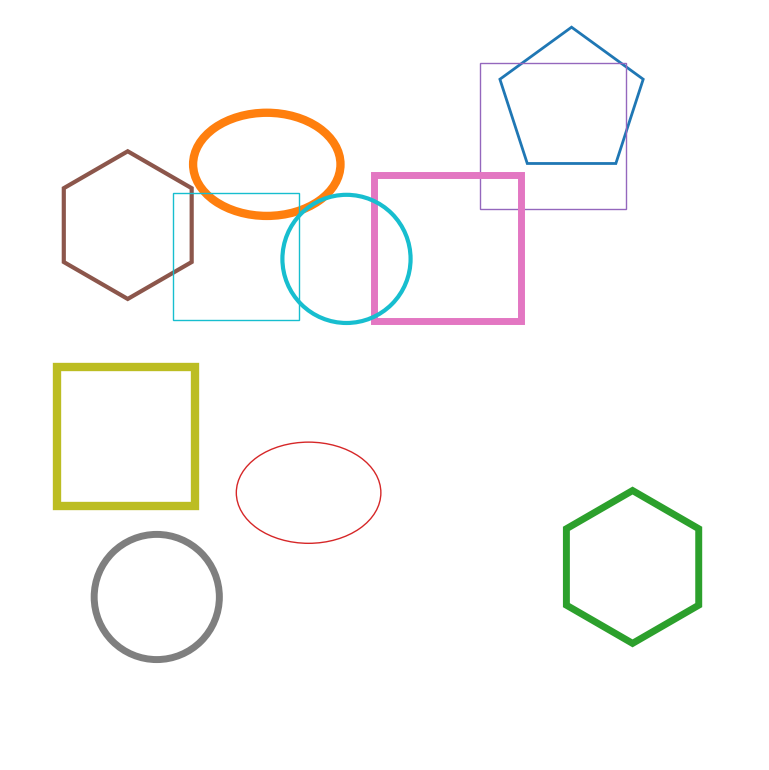[{"shape": "pentagon", "thickness": 1, "radius": 0.49, "center": [0.742, 0.867]}, {"shape": "oval", "thickness": 3, "radius": 0.48, "center": [0.346, 0.787]}, {"shape": "hexagon", "thickness": 2.5, "radius": 0.5, "center": [0.822, 0.264]}, {"shape": "oval", "thickness": 0.5, "radius": 0.47, "center": [0.401, 0.36]}, {"shape": "square", "thickness": 0.5, "radius": 0.47, "center": [0.718, 0.823]}, {"shape": "hexagon", "thickness": 1.5, "radius": 0.48, "center": [0.166, 0.708]}, {"shape": "square", "thickness": 2.5, "radius": 0.48, "center": [0.581, 0.678]}, {"shape": "circle", "thickness": 2.5, "radius": 0.41, "center": [0.204, 0.225]}, {"shape": "square", "thickness": 3, "radius": 0.45, "center": [0.164, 0.433]}, {"shape": "circle", "thickness": 1.5, "radius": 0.42, "center": [0.45, 0.664]}, {"shape": "square", "thickness": 0.5, "radius": 0.41, "center": [0.306, 0.667]}]